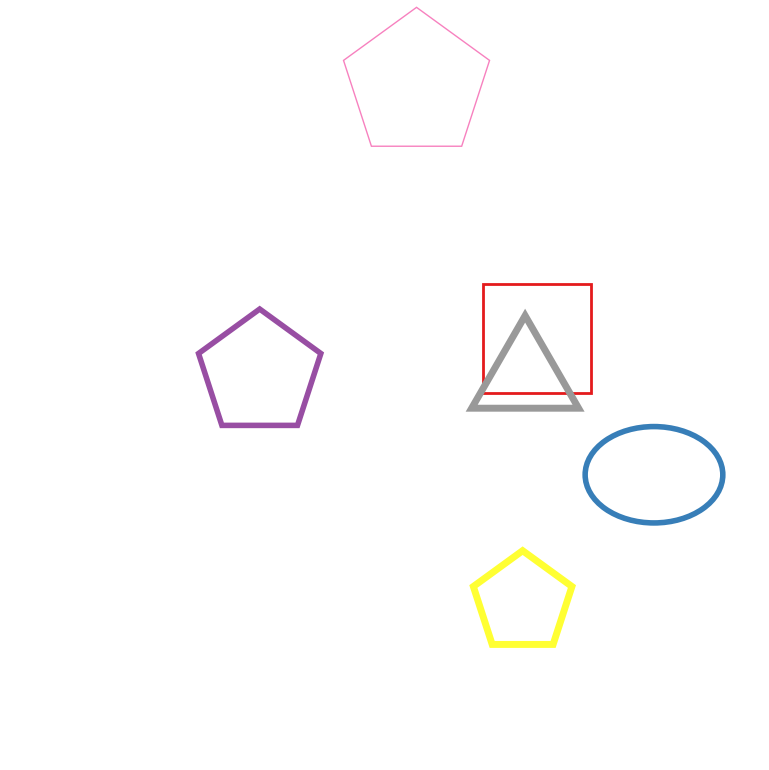[{"shape": "square", "thickness": 1, "radius": 0.35, "center": [0.697, 0.561]}, {"shape": "oval", "thickness": 2, "radius": 0.45, "center": [0.849, 0.383]}, {"shape": "pentagon", "thickness": 2, "radius": 0.42, "center": [0.337, 0.515]}, {"shape": "pentagon", "thickness": 2.5, "radius": 0.34, "center": [0.679, 0.218]}, {"shape": "pentagon", "thickness": 0.5, "radius": 0.5, "center": [0.541, 0.891]}, {"shape": "triangle", "thickness": 2.5, "radius": 0.4, "center": [0.682, 0.51]}]